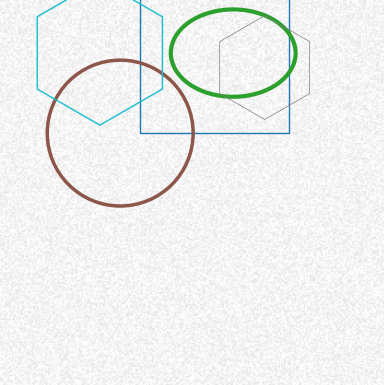[{"shape": "square", "thickness": 1, "radius": 0.96, "center": [0.557, 0.847]}, {"shape": "oval", "thickness": 3, "radius": 0.81, "center": [0.606, 0.862]}, {"shape": "circle", "thickness": 2.5, "radius": 0.95, "center": [0.312, 0.654]}, {"shape": "hexagon", "thickness": 0.5, "radius": 0.67, "center": [0.687, 0.824]}, {"shape": "hexagon", "thickness": 1, "radius": 0.94, "center": [0.259, 0.863]}]